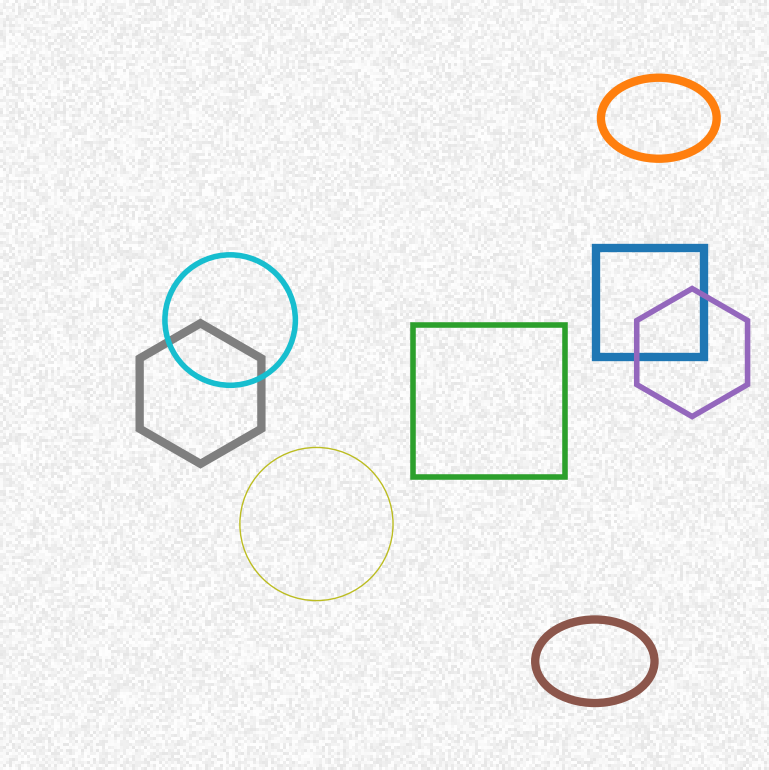[{"shape": "square", "thickness": 3, "radius": 0.35, "center": [0.844, 0.607]}, {"shape": "oval", "thickness": 3, "radius": 0.38, "center": [0.856, 0.846]}, {"shape": "square", "thickness": 2, "radius": 0.49, "center": [0.635, 0.479]}, {"shape": "hexagon", "thickness": 2, "radius": 0.42, "center": [0.899, 0.542]}, {"shape": "oval", "thickness": 3, "radius": 0.39, "center": [0.773, 0.141]}, {"shape": "hexagon", "thickness": 3, "radius": 0.46, "center": [0.26, 0.489]}, {"shape": "circle", "thickness": 0.5, "radius": 0.5, "center": [0.411, 0.319]}, {"shape": "circle", "thickness": 2, "radius": 0.42, "center": [0.299, 0.584]}]